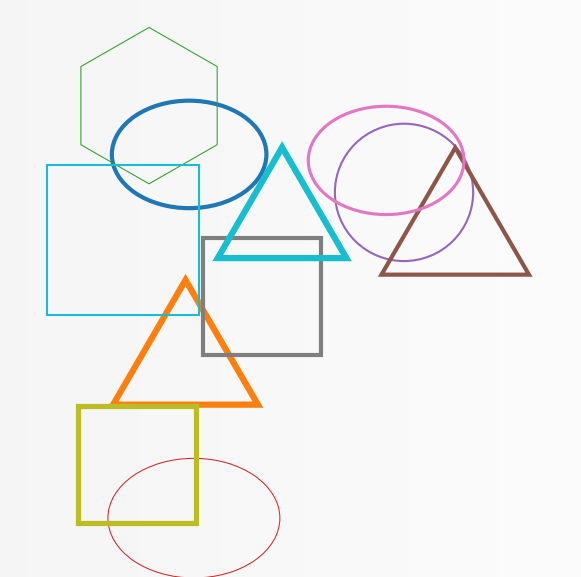[{"shape": "oval", "thickness": 2, "radius": 0.66, "center": [0.325, 0.732]}, {"shape": "triangle", "thickness": 3, "radius": 0.72, "center": [0.319, 0.37]}, {"shape": "hexagon", "thickness": 0.5, "radius": 0.68, "center": [0.256, 0.816]}, {"shape": "oval", "thickness": 0.5, "radius": 0.74, "center": [0.334, 0.102]}, {"shape": "circle", "thickness": 1, "radius": 0.59, "center": [0.695, 0.666]}, {"shape": "triangle", "thickness": 2, "radius": 0.73, "center": [0.783, 0.597]}, {"shape": "oval", "thickness": 1.5, "radius": 0.67, "center": [0.664, 0.721]}, {"shape": "square", "thickness": 2, "radius": 0.5, "center": [0.451, 0.486]}, {"shape": "square", "thickness": 2.5, "radius": 0.51, "center": [0.236, 0.195]}, {"shape": "square", "thickness": 1, "radius": 0.65, "center": [0.212, 0.583]}, {"shape": "triangle", "thickness": 3, "radius": 0.64, "center": [0.485, 0.616]}]